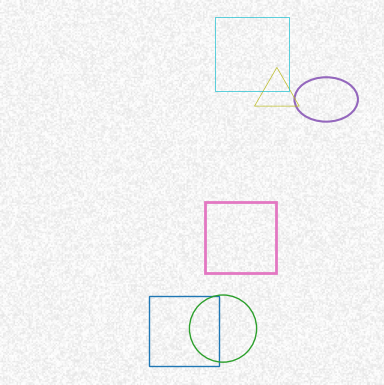[{"shape": "square", "thickness": 1, "radius": 0.45, "center": [0.477, 0.141]}, {"shape": "circle", "thickness": 1, "radius": 0.44, "center": [0.579, 0.147]}, {"shape": "oval", "thickness": 1.5, "radius": 0.41, "center": [0.847, 0.742]}, {"shape": "square", "thickness": 2, "radius": 0.46, "center": [0.624, 0.383]}, {"shape": "triangle", "thickness": 0.5, "radius": 0.34, "center": [0.719, 0.758]}, {"shape": "square", "thickness": 0.5, "radius": 0.48, "center": [0.655, 0.861]}]